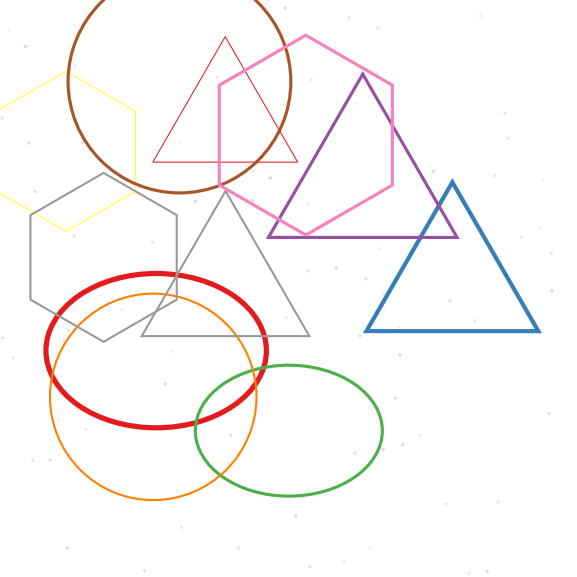[{"shape": "oval", "thickness": 2.5, "radius": 0.95, "center": [0.27, 0.392]}, {"shape": "triangle", "thickness": 0.5, "radius": 0.72, "center": [0.39, 0.791]}, {"shape": "triangle", "thickness": 2, "radius": 0.86, "center": [0.783, 0.512]}, {"shape": "oval", "thickness": 1.5, "radius": 0.81, "center": [0.5, 0.253]}, {"shape": "triangle", "thickness": 1.5, "radius": 0.94, "center": [0.628, 0.682]}, {"shape": "circle", "thickness": 1, "radius": 0.89, "center": [0.265, 0.312]}, {"shape": "hexagon", "thickness": 0.5, "radius": 0.69, "center": [0.114, 0.737]}, {"shape": "circle", "thickness": 1.5, "radius": 0.96, "center": [0.311, 0.858]}, {"shape": "hexagon", "thickness": 1.5, "radius": 0.87, "center": [0.53, 0.765]}, {"shape": "hexagon", "thickness": 1, "radius": 0.73, "center": [0.179, 0.553]}, {"shape": "triangle", "thickness": 1, "radius": 0.84, "center": [0.391, 0.501]}]